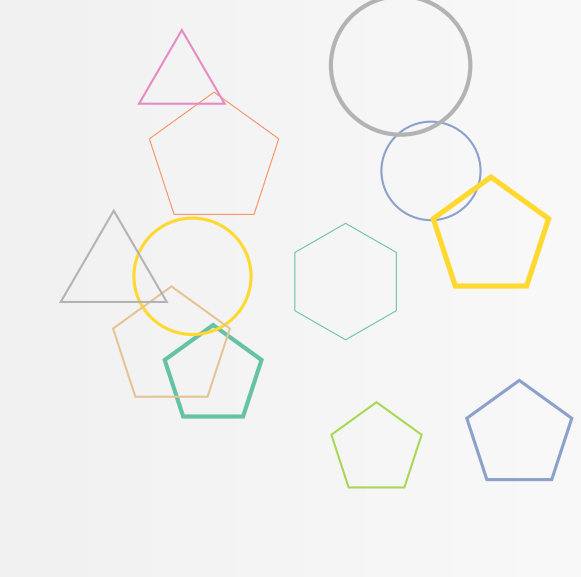[{"shape": "pentagon", "thickness": 2, "radius": 0.44, "center": [0.367, 0.349]}, {"shape": "hexagon", "thickness": 0.5, "radius": 0.5, "center": [0.595, 0.512]}, {"shape": "pentagon", "thickness": 0.5, "radius": 0.59, "center": [0.368, 0.723]}, {"shape": "circle", "thickness": 1, "radius": 0.43, "center": [0.741, 0.703]}, {"shape": "pentagon", "thickness": 1.5, "radius": 0.47, "center": [0.893, 0.245]}, {"shape": "triangle", "thickness": 1, "radius": 0.43, "center": [0.313, 0.862]}, {"shape": "pentagon", "thickness": 1, "radius": 0.41, "center": [0.648, 0.221]}, {"shape": "pentagon", "thickness": 2.5, "radius": 0.52, "center": [0.845, 0.588]}, {"shape": "circle", "thickness": 1.5, "radius": 0.5, "center": [0.331, 0.521]}, {"shape": "pentagon", "thickness": 1, "radius": 0.53, "center": [0.295, 0.398]}, {"shape": "circle", "thickness": 2, "radius": 0.6, "center": [0.689, 0.886]}, {"shape": "triangle", "thickness": 1, "radius": 0.53, "center": [0.196, 0.529]}]